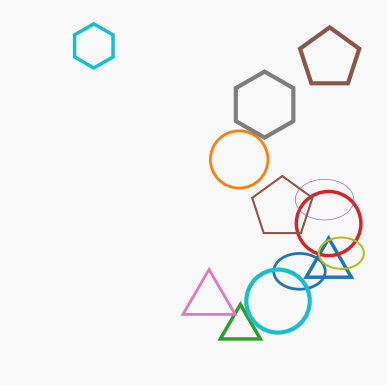[{"shape": "triangle", "thickness": 2.5, "radius": 0.34, "center": [0.848, 0.314]}, {"shape": "oval", "thickness": 2, "radius": 0.33, "center": [0.773, 0.295]}, {"shape": "circle", "thickness": 2, "radius": 0.37, "center": [0.617, 0.586]}, {"shape": "triangle", "thickness": 2.5, "radius": 0.3, "center": [0.62, 0.149]}, {"shape": "circle", "thickness": 2.5, "radius": 0.42, "center": [0.848, 0.419]}, {"shape": "oval", "thickness": 0.5, "radius": 0.38, "center": [0.838, 0.481]}, {"shape": "pentagon", "thickness": 3, "radius": 0.4, "center": [0.851, 0.849]}, {"shape": "pentagon", "thickness": 1.5, "radius": 0.41, "center": [0.729, 0.461]}, {"shape": "triangle", "thickness": 2, "radius": 0.39, "center": [0.539, 0.222]}, {"shape": "hexagon", "thickness": 3, "radius": 0.43, "center": [0.683, 0.728]}, {"shape": "oval", "thickness": 1.5, "radius": 0.29, "center": [0.881, 0.342]}, {"shape": "hexagon", "thickness": 2.5, "radius": 0.29, "center": [0.242, 0.881]}, {"shape": "circle", "thickness": 3, "radius": 0.41, "center": [0.718, 0.218]}]